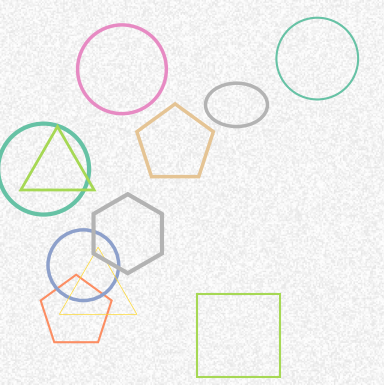[{"shape": "circle", "thickness": 3, "radius": 0.59, "center": [0.113, 0.561]}, {"shape": "circle", "thickness": 1.5, "radius": 0.53, "center": [0.824, 0.848]}, {"shape": "pentagon", "thickness": 1.5, "radius": 0.48, "center": [0.198, 0.19]}, {"shape": "circle", "thickness": 2.5, "radius": 0.46, "center": [0.216, 0.311]}, {"shape": "circle", "thickness": 2.5, "radius": 0.58, "center": [0.317, 0.82]}, {"shape": "triangle", "thickness": 2, "radius": 0.55, "center": [0.149, 0.561]}, {"shape": "square", "thickness": 1.5, "radius": 0.54, "center": [0.62, 0.128]}, {"shape": "triangle", "thickness": 0.5, "radius": 0.58, "center": [0.255, 0.242]}, {"shape": "pentagon", "thickness": 2.5, "radius": 0.52, "center": [0.455, 0.626]}, {"shape": "oval", "thickness": 2.5, "radius": 0.4, "center": [0.614, 0.728]}, {"shape": "hexagon", "thickness": 3, "radius": 0.51, "center": [0.332, 0.393]}]